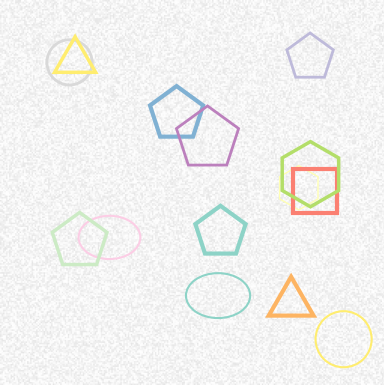[{"shape": "pentagon", "thickness": 3, "radius": 0.34, "center": [0.573, 0.397]}, {"shape": "oval", "thickness": 1.5, "radius": 0.42, "center": [0.566, 0.232]}, {"shape": "hexagon", "thickness": 1, "radius": 0.29, "center": [0.776, 0.512]}, {"shape": "pentagon", "thickness": 2, "radius": 0.32, "center": [0.805, 0.851]}, {"shape": "square", "thickness": 3, "radius": 0.29, "center": [0.818, 0.504]}, {"shape": "pentagon", "thickness": 3, "radius": 0.36, "center": [0.459, 0.704]}, {"shape": "triangle", "thickness": 3, "radius": 0.34, "center": [0.756, 0.214]}, {"shape": "hexagon", "thickness": 2.5, "radius": 0.42, "center": [0.806, 0.548]}, {"shape": "oval", "thickness": 1.5, "radius": 0.4, "center": [0.284, 0.383]}, {"shape": "circle", "thickness": 2, "radius": 0.29, "center": [0.181, 0.838]}, {"shape": "pentagon", "thickness": 2, "radius": 0.42, "center": [0.539, 0.64]}, {"shape": "pentagon", "thickness": 2.5, "radius": 0.37, "center": [0.207, 0.373]}, {"shape": "circle", "thickness": 1.5, "radius": 0.36, "center": [0.892, 0.119]}, {"shape": "triangle", "thickness": 2.5, "radius": 0.31, "center": [0.195, 0.843]}]